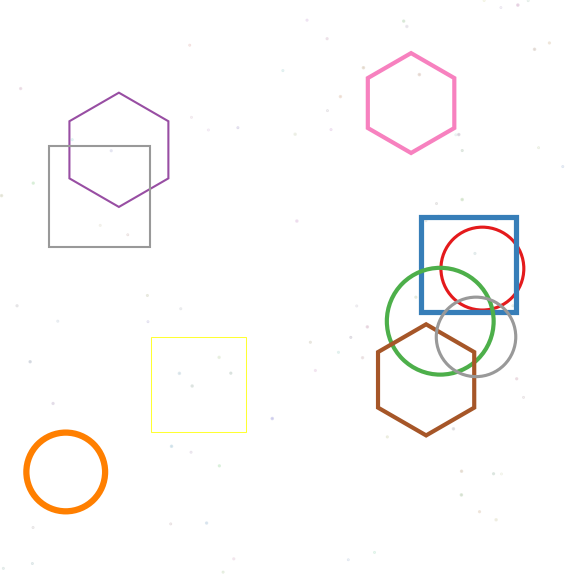[{"shape": "circle", "thickness": 1.5, "radius": 0.36, "center": [0.835, 0.534]}, {"shape": "square", "thickness": 2.5, "radius": 0.41, "center": [0.811, 0.541]}, {"shape": "circle", "thickness": 2, "radius": 0.46, "center": [0.762, 0.443]}, {"shape": "hexagon", "thickness": 1, "radius": 0.49, "center": [0.206, 0.74]}, {"shape": "circle", "thickness": 3, "radius": 0.34, "center": [0.114, 0.182]}, {"shape": "square", "thickness": 0.5, "radius": 0.41, "center": [0.344, 0.334]}, {"shape": "hexagon", "thickness": 2, "radius": 0.48, "center": [0.738, 0.341]}, {"shape": "hexagon", "thickness": 2, "radius": 0.43, "center": [0.712, 0.821]}, {"shape": "square", "thickness": 1, "radius": 0.44, "center": [0.172, 0.659]}, {"shape": "circle", "thickness": 1.5, "radius": 0.34, "center": [0.824, 0.416]}]